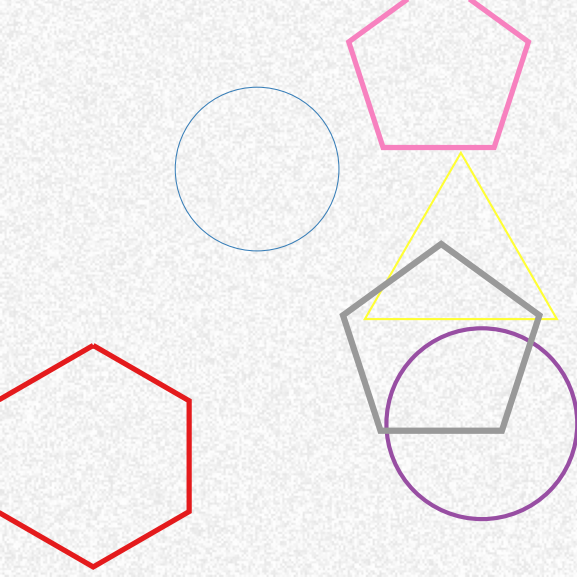[{"shape": "hexagon", "thickness": 2.5, "radius": 0.96, "center": [0.161, 0.209]}, {"shape": "circle", "thickness": 0.5, "radius": 0.71, "center": [0.445, 0.706]}, {"shape": "circle", "thickness": 2, "radius": 0.83, "center": [0.834, 0.265]}, {"shape": "triangle", "thickness": 1, "radius": 0.96, "center": [0.798, 0.543]}, {"shape": "pentagon", "thickness": 2.5, "radius": 0.82, "center": [0.759, 0.876]}, {"shape": "pentagon", "thickness": 3, "radius": 0.89, "center": [0.764, 0.398]}]